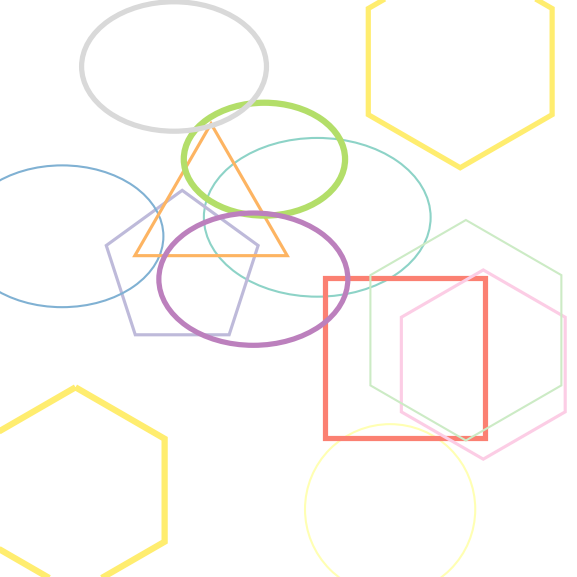[{"shape": "oval", "thickness": 1, "radius": 0.98, "center": [0.549, 0.623]}, {"shape": "circle", "thickness": 1, "radius": 0.74, "center": [0.676, 0.117]}, {"shape": "pentagon", "thickness": 1.5, "radius": 0.69, "center": [0.315, 0.531]}, {"shape": "square", "thickness": 2.5, "radius": 0.69, "center": [0.702, 0.38]}, {"shape": "oval", "thickness": 1, "radius": 0.88, "center": [0.108, 0.59]}, {"shape": "triangle", "thickness": 1.5, "radius": 0.76, "center": [0.365, 0.633]}, {"shape": "oval", "thickness": 3, "radius": 0.7, "center": [0.458, 0.724]}, {"shape": "hexagon", "thickness": 1.5, "radius": 0.82, "center": [0.837, 0.368]}, {"shape": "oval", "thickness": 2.5, "radius": 0.8, "center": [0.301, 0.884]}, {"shape": "oval", "thickness": 2.5, "radius": 0.82, "center": [0.439, 0.516]}, {"shape": "hexagon", "thickness": 1, "radius": 0.95, "center": [0.807, 0.427]}, {"shape": "hexagon", "thickness": 3, "radius": 0.89, "center": [0.131, 0.15]}, {"shape": "hexagon", "thickness": 2.5, "radius": 0.92, "center": [0.797, 0.892]}]